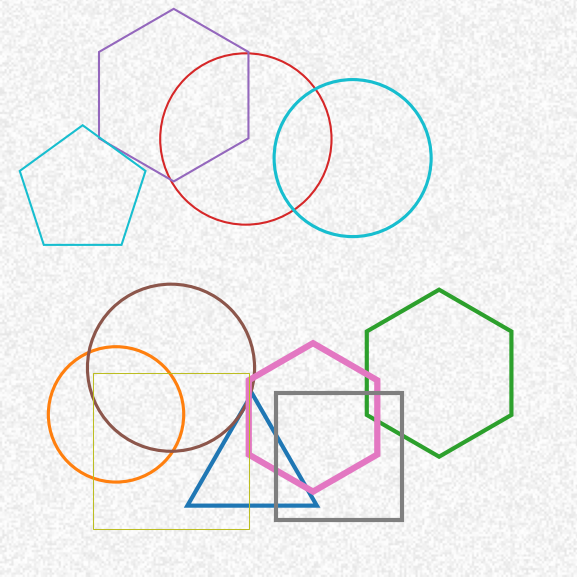[{"shape": "triangle", "thickness": 2, "radius": 0.65, "center": [0.437, 0.188]}, {"shape": "circle", "thickness": 1.5, "radius": 0.59, "center": [0.201, 0.282]}, {"shape": "hexagon", "thickness": 2, "radius": 0.72, "center": [0.76, 0.353]}, {"shape": "circle", "thickness": 1, "radius": 0.74, "center": [0.426, 0.758]}, {"shape": "hexagon", "thickness": 1, "radius": 0.75, "center": [0.301, 0.834]}, {"shape": "circle", "thickness": 1.5, "radius": 0.72, "center": [0.296, 0.362]}, {"shape": "hexagon", "thickness": 3, "radius": 0.64, "center": [0.542, 0.276]}, {"shape": "square", "thickness": 2, "radius": 0.55, "center": [0.587, 0.209]}, {"shape": "square", "thickness": 0.5, "radius": 0.67, "center": [0.296, 0.219]}, {"shape": "circle", "thickness": 1.5, "radius": 0.68, "center": [0.611, 0.725]}, {"shape": "pentagon", "thickness": 1, "radius": 0.57, "center": [0.143, 0.668]}]